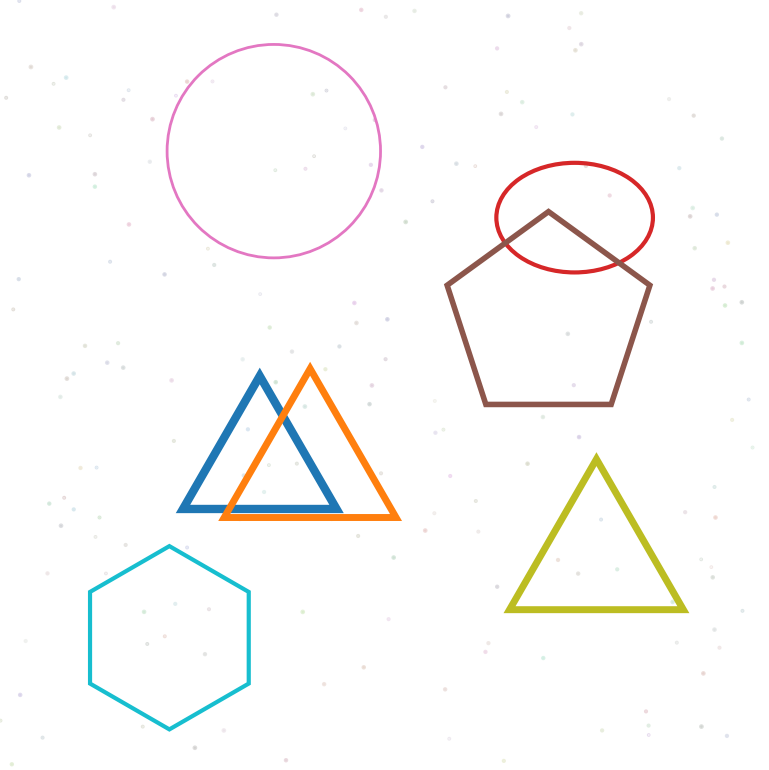[{"shape": "triangle", "thickness": 3, "radius": 0.58, "center": [0.337, 0.397]}, {"shape": "triangle", "thickness": 2.5, "radius": 0.64, "center": [0.403, 0.392]}, {"shape": "oval", "thickness": 1.5, "radius": 0.51, "center": [0.746, 0.717]}, {"shape": "pentagon", "thickness": 2, "radius": 0.69, "center": [0.712, 0.587]}, {"shape": "circle", "thickness": 1, "radius": 0.69, "center": [0.356, 0.804]}, {"shape": "triangle", "thickness": 2.5, "radius": 0.65, "center": [0.775, 0.273]}, {"shape": "hexagon", "thickness": 1.5, "radius": 0.59, "center": [0.22, 0.172]}]